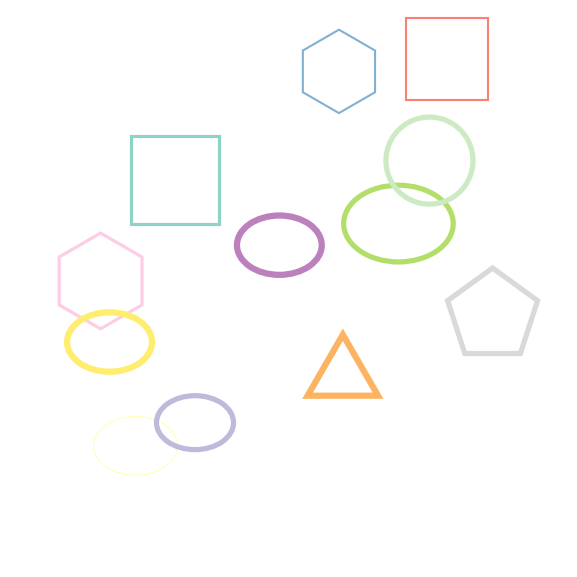[{"shape": "square", "thickness": 1.5, "radius": 0.38, "center": [0.303, 0.687]}, {"shape": "oval", "thickness": 0.5, "radius": 0.36, "center": [0.235, 0.227]}, {"shape": "oval", "thickness": 2.5, "radius": 0.33, "center": [0.338, 0.267]}, {"shape": "square", "thickness": 1, "radius": 0.35, "center": [0.774, 0.897]}, {"shape": "hexagon", "thickness": 1, "radius": 0.36, "center": [0.587, 0.876]}, {"shape": "triangle", "thickness": 3, "radius": 0.35, "center": [0.594, 0.349]}, {"shape": "oval", "thickness": 2.5, "radius": 0.47, "center": [0.69, 0.612]}, {"shape": "hexagon", "thickness": 1.5, "radius": 0.41, "center": [0.174, 0.513]}, {"shape": "pentagon", "thickness": 2.5, "radius": 0.41, "center": [0.853, 0.453]}, {"shape": "oval", "thickness": 3, "radius": 0.37, "center": [0.484, 0.575]}, {"shape": "circle", "thickness": 2.5, "radius": 0.38, "center": [0.744, 0.721]}, {"shape": "oval", "thickness": 3, "radius": 0.37, "center": [0.19, 0.407]}]